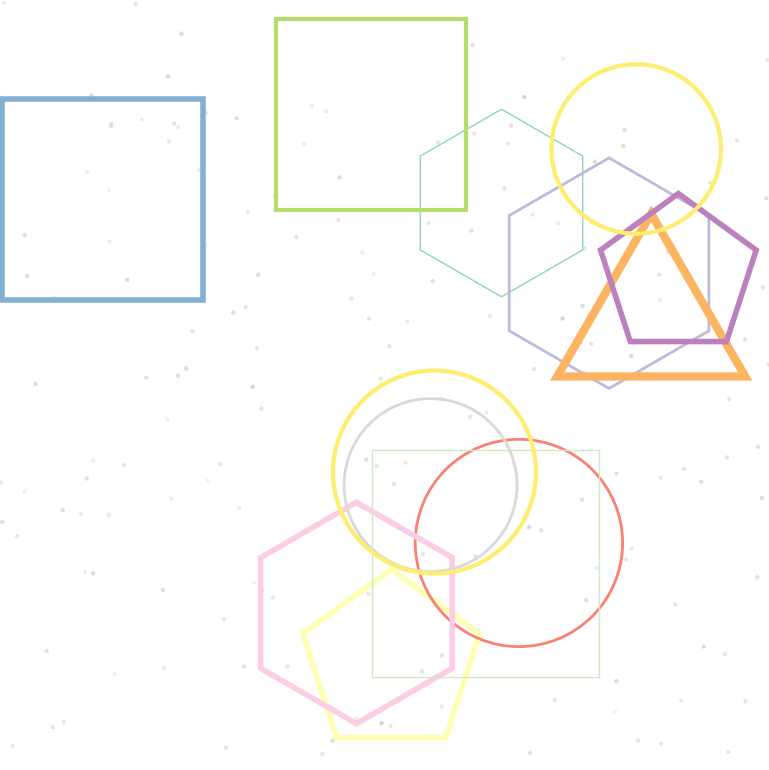[{"shape": "hexagon", "thickness": 0.5, "radius": 0.61, "center": [0.651, 0.736]}, {"shape": "pentagon", "thickness": 2, "radius": 0.6, "center": [0.508, 0.14]}, {"shape": "hexagon", "thickness": 1, "radius": 0.75, "center": [0.791, 0.645]}, {"shape": "circle", "thickness": 1, "radius": 0.67, "center": [0.674, 0.295]}, {"shape": "square", "thickness": 2, "radius": 0.65, "center": [0.133, 0.741]}, {"shape": "triangle", "thickness": 3, "radius": 0.7, "center": [0.846, 0.582]}, {"shape": "square", "thickness": 1.5, "radius": 0.62, "center": [0.482, 0.852]}, {"shape": "hexagon", "thickness": 2, "radius": 0.72, "center": [0.463, 0.204]}, {"shape": "circle", "thickness": 1, "radius": 0.56, "center": [0.559, 0.37]}, {"shape": "pentagon", "thickness": 2, "radius": 0.53, "center": [0.881, 0.642]}, {"shape": "square", "thickness": 0.5, "radius": 0.74, "center": [0.63, 0.268]}, {"shape": "circle", "thickness": 1.5, "radius": 0.55, "center": [0.826, 0.807]}, {"shape": "circle", "thickness": 1.5, "radius": 0.66, "center": [0.564, 0.387]}]